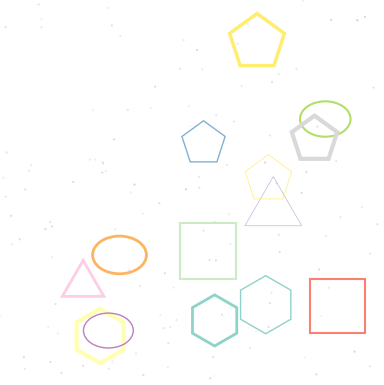[{"shape": "hexagon", "thickness": 2, "radius": 0.33, "center": [0.557, 0.168]}, {"shape": "hexagon", "thickness": 1, "radius": 0.38, "center": [0.69, 0.209]}, {"shape": "hexagon", "thickness": 3, "radius": 0.35, "center": [0.26, 0.127]}, {"shape": "triangle", "thickness": 0.5, "radius": 0.43, "center": [0.71, 0.456]}, {"shape": "square", "thickness": 1.5, "radius": 0.35, "center": [0.877, 0.206]}, {"shape": "pentagon", "thickness": 1, "radius": 0.29, "center": [0.529, 0.627]}, {"shape": "oval", "thickness": 2, "radius": 0.35, "center": [0.31, 0.338]}, {"shape": "oval", "thickness": 1.5, "radius": 0.33, "center": [0.845, 0.691]}, {"shape": "triangle", "thickness": 2, "radius": 0.31, "center": [0.216, 0.261]}, {"shape": "pentagon", "thickness": 3, "radius": 0.31, "center": [0.817, 0.638]}, {"shape": "oval", "thickness": 1, "radius": 0.32, "center": [0.281, 0.141]}, {"shape": "square", "thickness": 1.5, "radius": 0.36, "center": [0.541, 0.348]}, {"shape": "pentagon", "thickness": 2.5, "radius": 0.37, "center": [0.668, 0.89]}, {"shape": "pentagon", "thickness": 0.5, "radius": 0.32, "center": [0.697, 0.535]}]